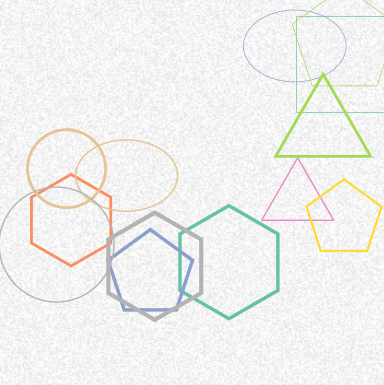[{"shape": "hexagon", "thickness": 2.5, "radius": 0.73, "center": [0.595, 0.319]}, {"shape": "square", "thickness": 0.5, "radius": 0.62, "center": [0.894, 0.834]}, {"shape": "hexagon", "thickness": 2, "radius": 0.59, "center": [0.185, 0.428]}, {"shape": "pentagon", "thickness": 2.5, "radius": 0.58, "center": [0.39, 0.288]}, {"shape": "oval", "thickness": 0.5, "radius": 0.67, "center": [0.766, 0.881]}, {"shape": "triangle", "thickness": 1, "radius": 0.54, "center": [0.773, 0.482]}, {"shape": "triangle", "thickness": 2, "radius": 0.71, "center": [0.839, 0.665]}, {"shape": "pentagon", "thickness": 0.5, "radius": 0.72, "center": [0.895, 0.893]}, {"shape": "pentagon", "thickness": 1.5, "radius": 0.51, "center": [0.894, 0.431]}, {"shape": "circle", "thickness": 2, "radius": 0.51, "center": [0.173, 0.562]}, {"shape": "oval", "thickness": 1, "radius": 0.66, "center": [0.329, 0.544]}, {"shape": "hexagon", "thickness": 3, "radius": 0.7, "center": [0.402, 0.309]}, {"shape": "circle", "thickness": 1, "radius": 0.75, "center": [0.147, 0.365]}]